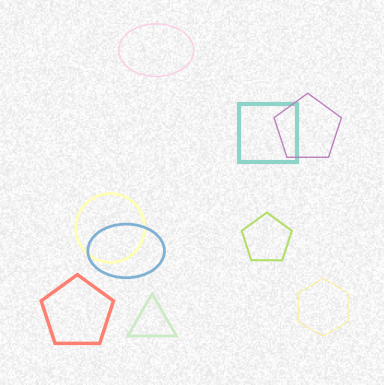[{"shape": "square", "thickness": 3, "radius": 0.38, "center": [0.697, 0.655]}, {"shape": "circle", "thickness": 2, "radius": 0.45, "center": [0.286, 0.408]}, {"shape": "pentagon", "thickness": 2.5, "radius": 0.49, "center": [0.201, 0.188]}, {"shape": "oval", "thickness": 2, "radius": 0.5, "center": [0.328, 0.348]}, {"shape": "pentagon", "thickness": 1.5, "radius": 0.34, "center": [0.693, 0.379]}, {"shape": "oval", "thickness": 1, "radius": 0.49, "center": [0.406, 0.87]}, {"shape": "pentagon", "thickness": 1, "radius": 0.46, "center": [0.799, 0.666]}, {"shape": "triangle", "thickness": 2, "radius": 0.37, "center": [0.395, 0.164]}, {"shape": "hexagon", "thickness": 0.5, "radius": 0.37, "center": [0.839, 0.202]}]